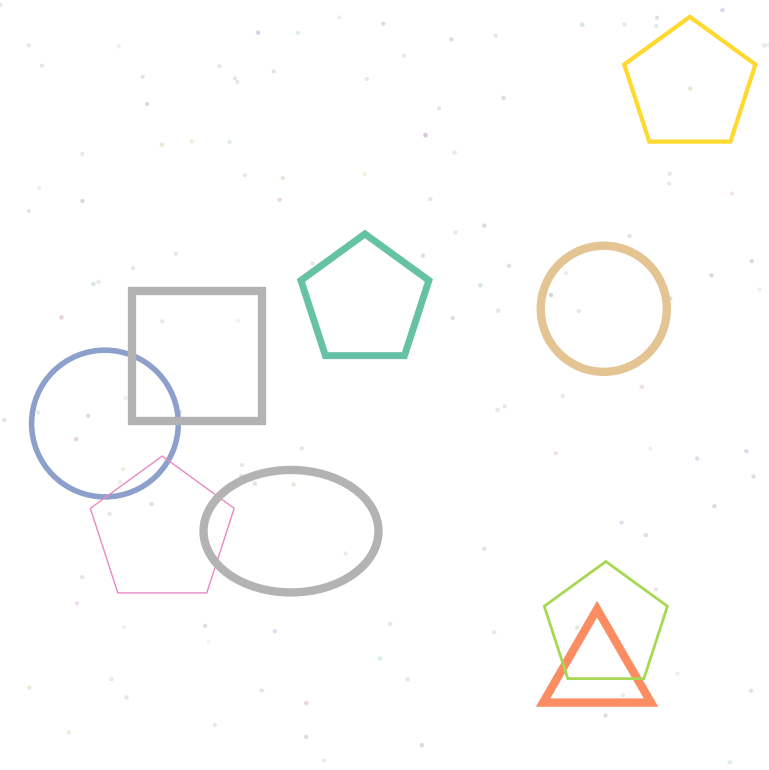[{"shape": "pentagon", "thickness": 2.5, "radius": 0.44, "center": [0.474, 0.609]}, {"shape": "triangle", "thickness": 3, "radius": 0.4, "center": [0.775, 0.128]}, {"shape": "circle", "thickness": 2, "radius": 0.48, "center": [0.136, 0.45]}, {"shape": "pentagon", "thickness": 0.5, "radius": 0.49, "center": [0.211, 0.309]}, {"shape": "pentagon", "thickness": 1, "radius": 0.42, "center": [0.787, 0.187]}, {"shape": "pentagon", "thickness": 1.5, "radius": 0.45, "center": [0.896, 0.889]}, {"shape": "circle", "thickness": 3, "radius": 0.41, "center": [0.784, 0.599]}, {"shape": "oval", "thickness": 3, "radius": 0.57, "center": [0.378, 0.31]}, {"shape": "square", "thickness": 3, "radius": 0.42, "center": [0.256, 0.538]}]